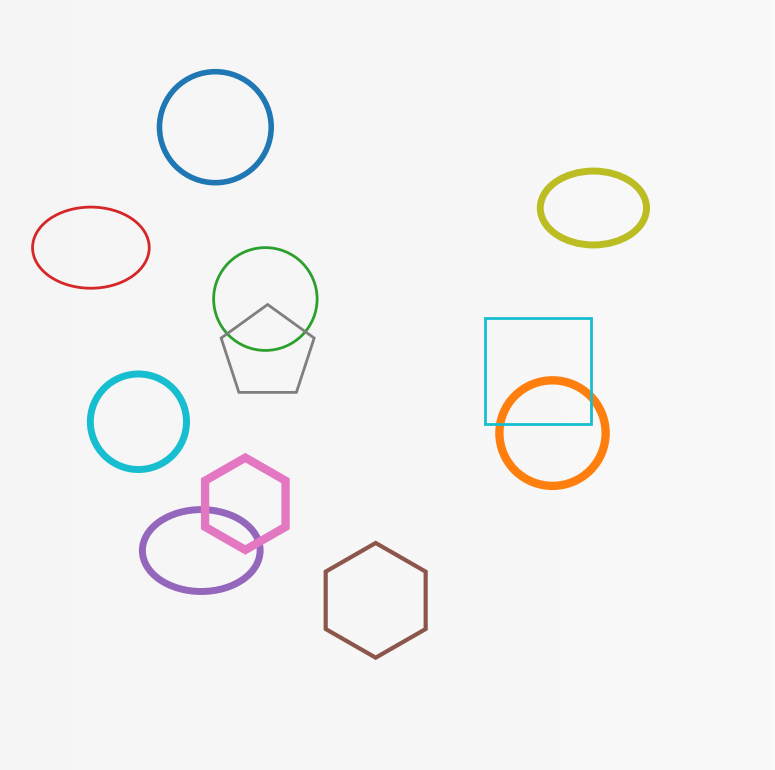[{"shape": "circle", "thickness": 2, "radius": 0.36, "center": [0.278, 0.835]}, {"shape": "circle", "thickness": 3, "radius": 0.34, "center": [0.713, 0.438]}, {"shape": "circle", "thickness": 1, "radius": 0.33, "center": [0.342, 0.612]}, {"shape": "oval", "thickness": 1, "radius": 0.38, "center": [0.117, 0.678]}, {"shape": "oval", "thickness": 2.5, "radius": 0.38, "center": [0.26, 0.285]}, {"shape": "hexagon", "thickness": 1.5, "radius": 0.37, "center": [0.485, 0.22]}, {"shape": "hexagon", "thickness": 3, "radius": 0.3, "center": [0.317, 0.346]}, {"shape": "pentagon", "thickness": 1, "radius": 0.32, "center": [0.345, 0.541]}, {"shape": "oval", "thickness": 2.5, "radius": 0.34, "center": [0.766, 0.73]}, {"shape": "square", "thickness": 1, "radius": 0.34, "center": [0.694, 0.518]}, {"shape": "circle", "thickness": 2.5, "radius": 0.31, "center": [0.179, 0.452]}]